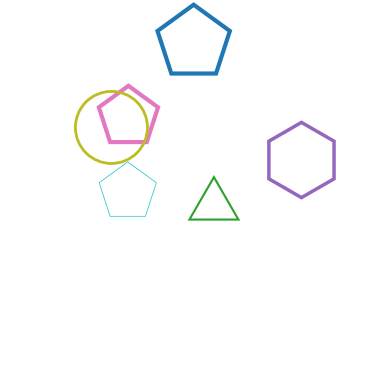[{"shape": "pentagon", "thickness": 3, "radius": 0.49, "center": [0.503, 0.889]}, {"shape": "triangle", "thickness": 1.5, "radius": 0.37, "center": [0.556, 0.466]}, {"shape": "hexagon", "thickness": 2.5, "radius": 0.49, "center": [0.783, 0.584]}, {"shape": "pentagon", "thickness": 3, "radius": 0.4, "center": [0.334, 0.696]}, {"shape": "circle", "thickness": 2, "radius": 0.47, "center": [0.289, 0.669]}, {"shape": "pentagon", "thickness": 0.5, "radius": 0.39, "center": [0.332, 0.501]}]